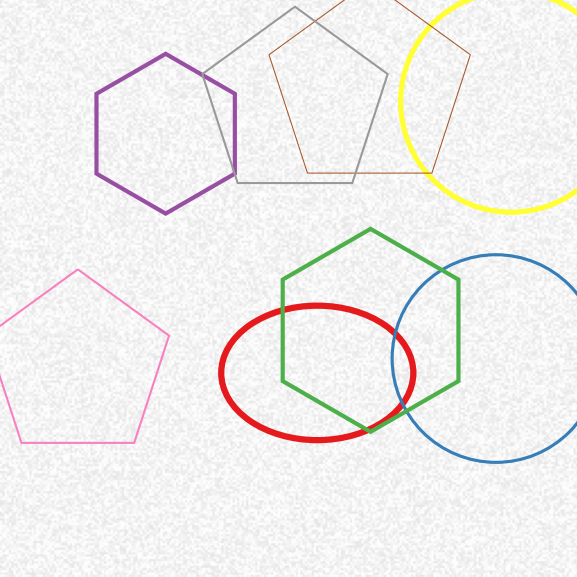[{"shape": "oval", "thickness": 3, "radius": 0.83, "center": [0.549, 0.353]}, {"shape": "circle", "thickness": 1.5, "radius": 0.9, "center": [0.859, 0.378]}, {"shape": "hexagon", "thickness": 2, "radius": 0.88, "center": [0.642, 0.427]}, {"shape": "hexagon", "thickness": 2, "radius": 0.69, "center": [0.287, 0.768]}, {"shape": "circle", "thickness": 2.5, "radius": 0.96, "center": [0.885, 0.823]}, {"shape": "pentagon", "thickness": 0.5, "radius": 0.92, "center": [0.64, 0.848]}, {"shape": "pentagon", "thickness": 1, "radius": 0.83, "center": [0.135, 0.367]}, {"shape": "pentagon", "thickness": 1, "radius": 0.84, "center": [0.511, 0.819]}]